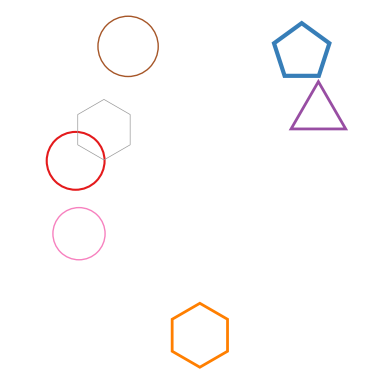[{"shape": "circle", "thickness": 1.5, "radius": 0.38, "center": [0.196, 0.582]}, {"shape": "pentagon", "thickness": 3, "radius": 0.38, "center": [0.784, 0.864]}, {"shape": "triangle", "thickness": 2, "radius": 0.41, "center": [0.827, 0.706]}, {"shape": "hexagon", "thickness": 2, "radius": 0.42, "center": [0.519, 0.129]}, {"shape": "circle", "thickness": 1, "radius": 0.39, "center": [0.333, 0.88]}, {"shape": "circle", "thickness": 1, "radius": 0.34, "center": [0.205, 0.393]}, {"shape": "hexagon", "thickness": 0.5, "radius": 0.39, "center": [0.27, 0.663]}]